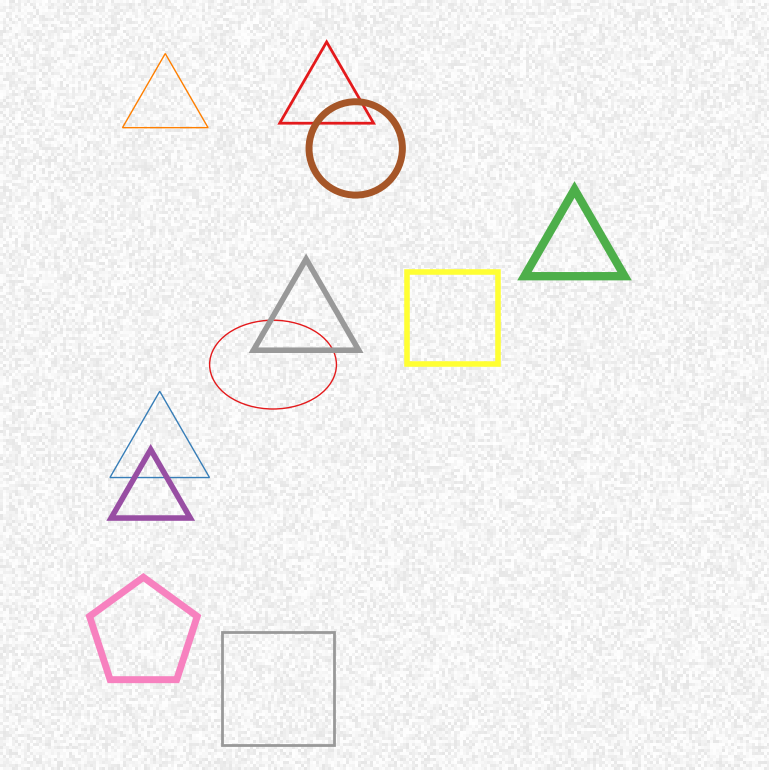[{"shape": "triangle", "thickness": 1, "radius": 0.35, "center": [0.424, 0.875]}, {"shape": "oval", "thickness": 0.5, "radius": 0.41, "center": [0.355, 0.526]}, {"shape": "triangle", "thickness": 0.5, "radius": 0.37, "center": [0.207, 0.417]}, {"shape": "triangle", "thickness": 3, "radius": 0.38, "center": [0.746, 0.679]}, {"shape": "triangle", "thickness": 2, "radius": 0.3, "center": [0.196, 0.357]}, {"shape": "triangle", "thickness": 0.5, "radius": 0.32, "center": [0.215, 0.866]}, {"shape": "square", "thickness": 2, "radius": 0.3, "center": [0.587, 0.587]}, {"shape": "circle", "thickness": 2.5, "radius": 0.3, "center": [0.462, 0.807]}, {"shape": "pentagon", "thickness": 2.5, "radius": 0.37, "center": [0.186, 0.177]}, {"shape": "square", "thickness": 1, "radius": 0.36, "center": [0.361, 0.106]}, {"shape": "triangle", "thickness": 2, "radius": 0.39, "center": [0.398, 0.585]}]